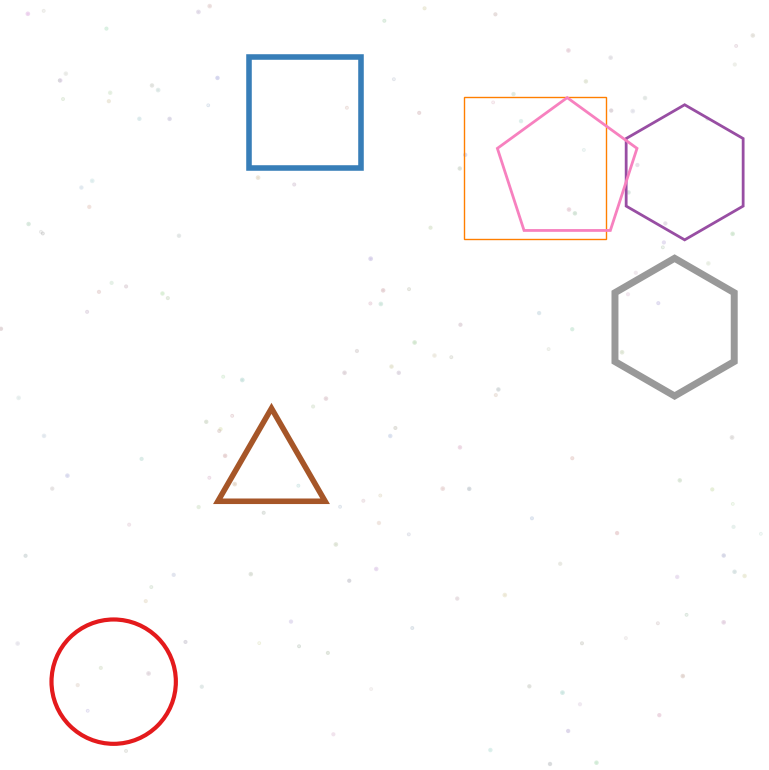[{"shape": "circle", "thickness": 1.5, "radius": 0.4, "center": [0.148, 0.115]}, {"shape": "square", "thickness": 2, "radius": 0.36, "center": [0.396, 0.854]}, {"shape": "hexagon", "thickness": 1, "radius": 0.44, "center": [0.889, 0.776]}, {"shape": "square", "thickness": 0.5, "radius": 0.46, "center": [0.695, 0.782]}, {"shape": "triangle", "thickness": 2, "radius": 0.4, "center": [0.353, 0.389]}, {"shape": "pentagon", "thickness": 1, "radius": 0.48, "center": [0.737, 0.778]}, {"shape": "hexagon", "thickness": 2.5, "radius": 0.45, "center": [0.876, 0.575]}]